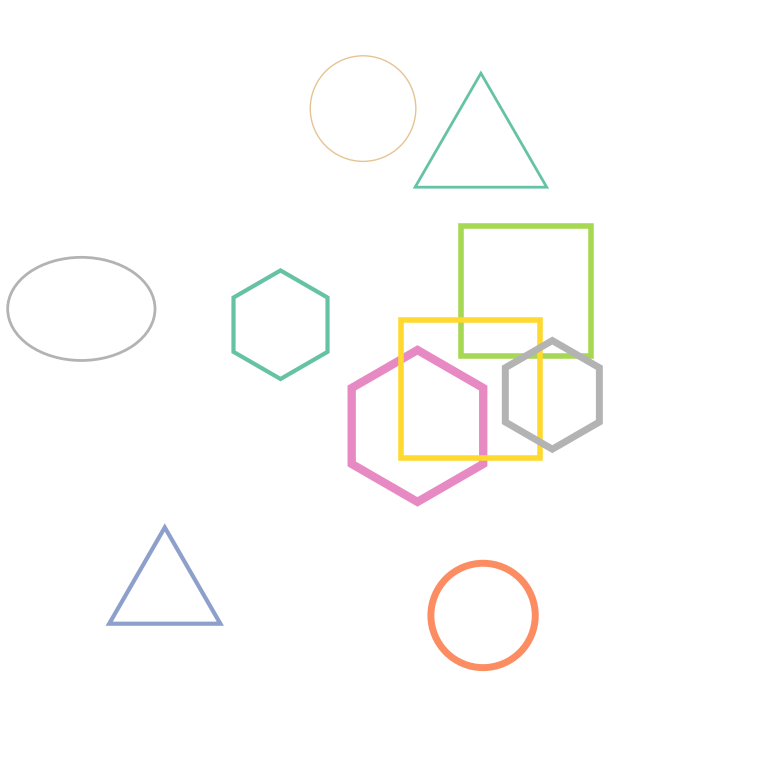[{"shape": "hexagon", "thickness": 1.5, "radius": 0.35, "center": [0.364, 0.578]}, {"shape": "triangle", "thickness": 1, "radius": 0.49, "center": [0.625, 0.806]}, {"shape": "circle", "thickness": 2.5, "radius": 0.34, "center": [0.627, 0.201]}, {"shape": "triangle", "thickness": 1.5, "radius": 0.42, "center": [0.214, 0.232]}, {"shape": "hexagon", "thickness": 3, "radius": 0.49, "center": [0.542, 0.447]}, {"shape": "square", "thickness": 2, "radius": 0.42, "center": [0.683, 0.622]}, {"shape": "square", "thickness": 2, "radius": 0.45, "center": [0.611, 0.495]}, {"shape": "circle", "thickness": 0.5, "radius": 0.34, "center": [0.471, 0.859]}, {"shape": "oval", "thickness": 1, "radius": 0.48, "center": [0.106, 0.599]}, {"shape": "hexagon", "thickness": 2.5, "radius": 0.35, "center": [0.717, 0.487]}]